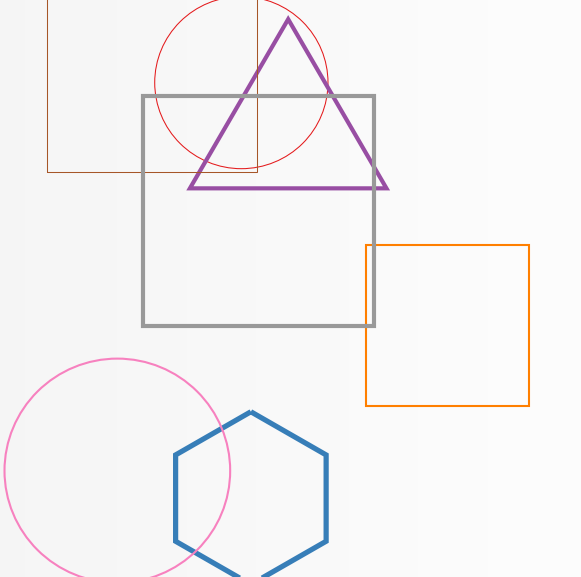[{"shape": "circle", "thickness": 0.5, "radius": 0.75, "center": [0.415, 0.856]}, {"shape": "hexagon", "thickness": 2.5, "radius": 0.75, "center": [0.432, 0.137]}, {"shape": "triangle", "thickness": 2, "radius": 0.98, "center": [0.496, 0.771]}, {"shape": "square", "thickness": 1, "radius": 0.7, "center": [0.77, 0.435]}, {"shape": "square", "thickness": 0.5, "radius": 0.9, "center": [0.262, 0.881]}, {"shape": "circle", "thickness": 1, "radius": 0.97, "center": [0.202, 0.184]}, {"shape": "square", "thickness": 2, "radius": 0.99, "center": [0.445, 0.634]}]